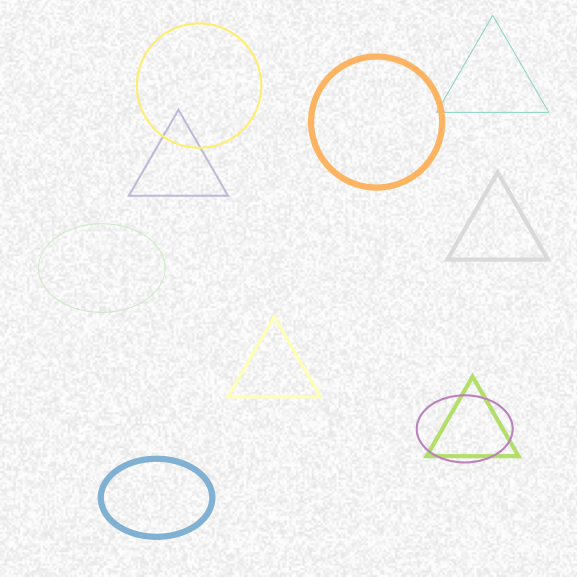[{"shape": "triangle", "thickness": 0.5, "radius": 0.56, "center": [0.853, 0.861]}, {"shape": "triangle", "thickness": 1.5, "radius": 0.46, "center": [0.475, 0.358]}, {"shape": "triangle", "thickness": 1, "radius": 0.5, "center": [0.309, 0.71]}, {"shape": "oval", "thickness": 3, "radius": 0.48, "center": [0.271, 0.137]}, {"shape": "circle", "thickness": 3, "radius": 0.57, "center": [0.652, 0.788]}, {"shape": "triangle", "thickness": 2, "radius": 0.46, "center": [0.818, 0.255]}, {"shape": "triangle", "thickness": 2, "radius": 0.5, "center": [0.862, 0.6]}, {"shape": "oval", "thickness": 1, "radius": 0.42, "center": [0.805, 0.256]}, {"shape": "oval", "thickness": 0.5, "radius": 0.55, "center": [0.176, 0.535]}, {"shape": "circle", "thickness": 1, "radius": 0.54, "center": [0.345, 0.851]}]